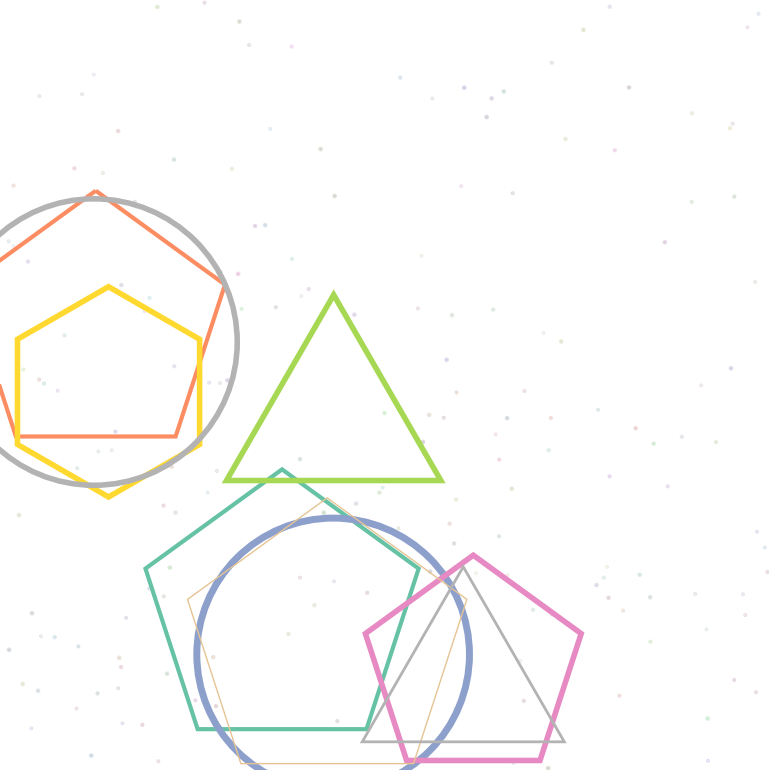[{"shape": "pentagon", "thickness": 1.5, "radius": 0.93, "center": [0.366, 0.204]}, {"shape": "pentagon", "thickness": 1.5, "radius": 0.88, "center": [0.124, 0.576]}, {"shape": "circle", "thickness": 2.5, "radius": 0.89, "center": [0.433, 0.15]}, {"shape": "pentagon", "thickness": 2, "radius": 0.74, "center": [0.615, 0.132]}, {"shape": "triangle", "thickness": 2, "radius": 0.8, "center": [0.433, 0.456]}, {"shape": "hexagon", "thickness": 2, "radius": 0.68, "center": [0.141, 0.491]}, {"shape": "pentagon", "thickness": 0.5, "radius": 0.95, "center": [0.425, 0.163]}, {"shape": "circle", "thickness": 2, "radius": 0.93, "center": [0.122, 0.556]}, {"shape": "triangle", "thickness": 1, "radius": 0.76, "center": [0.602, 0.112]}]